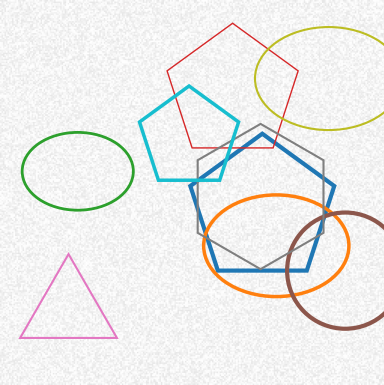[{"shape": "pentagon", "thickness": 3, "radius": 0.98, "center": [0.681, 0.456]}, {"shape": "oval", "thickness": 2.5, "radius": 0.94, "center": [0.718, 0.362]}, {"shape": "oval", "thickness": 2, "radius": 0.72, "center": [0.202, 0.555]}, {"shape": "pentagon", "thickness": 1, "radius": 0.89, "center": [0.604, 0.761]}, {"shape": "circle", "thickness": 3, "radius": 0.75, "center": [0.897, 0.297]}, {"shape": "triangle", "thickness": 1.5, "radius": 0.73, "center": [0.178, 0.195]}, {"shape": "hexagon", "thickness": 1.5, "radius": 0.94, "center": [0.677, 0.49]}, {"shape": "oval", "thickness": 1.5, "radius": 0.96, "center": [0.853, 0.796]}, {"shape": "pentagon", "thickness": 2.5, "radius": 0.68, "center": [0.491, 0.641]}]